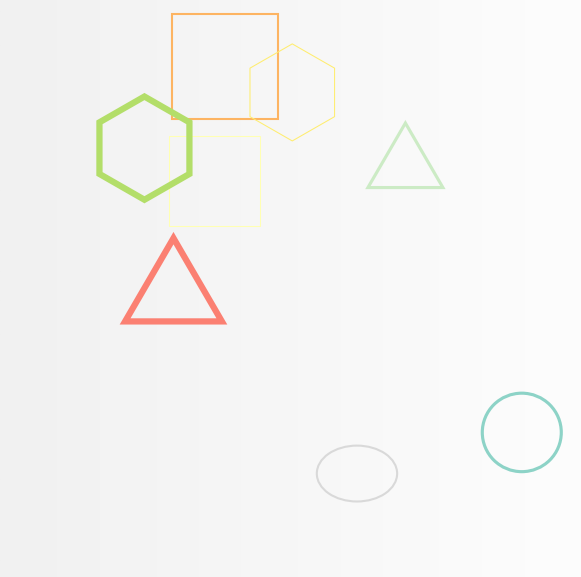[{"shape": "circle", "thickness": 1.5, "radius": 0.34, "center": [0.898, 0.25]}, {"shape": "square", "thickness": 0.5, "radius": 0.39, "center": [0.369, 0.686]}, {"shape": "triangle", "thickness": 3, "radius": 0.48, "center": [0.298, 0.491]}, {"shape": "square", "thickness": 1, "radius": 0.46, "center": [0.387, 0.884]}, {"shape": "hexagon", "thickness": 3, "radius": 0.45, "center": [0.249, 0.743]}, {"shape": "oval", "thickness": 1, "radius": 0.35, "center": [0.614, 0.179]}, {"shape": "triangle", "thickness": 1.5, "radius": 0.37, "center": [0.697, 0.712]}, {"shape": "hexagon", "thickness": 0.5, "radius": 0.42, "center": [0.503, 0.839]}]